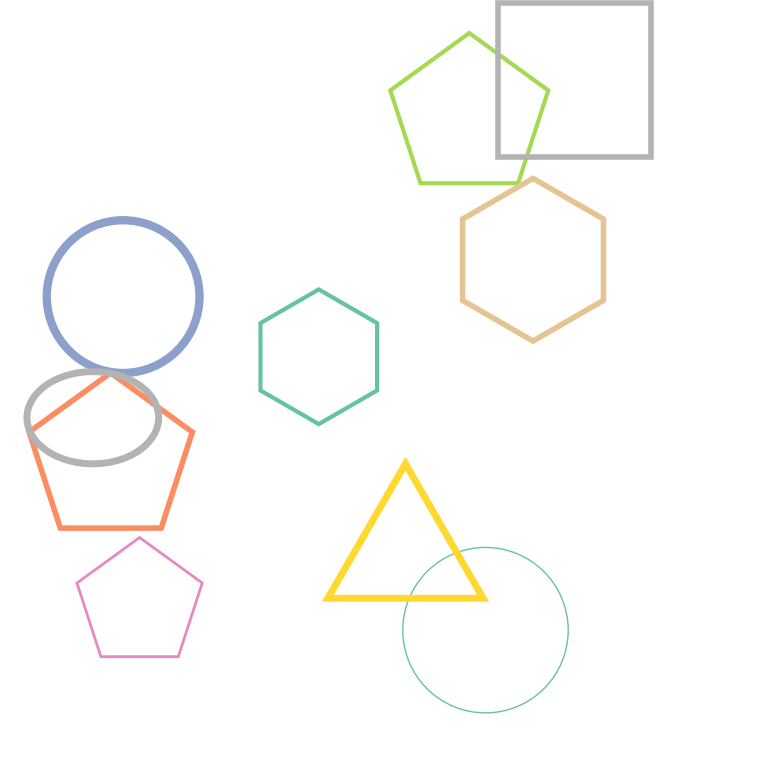[{"shape": "hexagon", "thickness": 1.5, "radius": 0.44, "center": [0.414, 0.537]}, {"shape": "circle", "thickness": 0.5, "radius": 0.54, "center": [0.631, 0.182]}, {"shape": "pentagon", "thickness": 2, "radius": 0.56, "center": [0.144, 0.404]}, {"shape": "circle", "thickness": 3, "radius": 0.5, "center": [0.16, 0.615]}, {"shape": "pentagon", "thickness": 1, "radius": 0.43, "center": [0.181, 0.216]}, {"shape": "pentagon", "thickness": 1.5, "radius": 0.54, "center": [0.609, 0.849]}, {"shape": "triangle", "thickness": 2.5, "radius": 0.58, "center": [0.527, 0.281]}, {"shape": "hexagon", "thickness": 2, "radius": 0.53, "center": [0.692, 0.663]}, {"shape": "square", "thickness": 2, "radius": 0.5, "center": [0.746, 0.896]}, {"shape": "oval", "thickness": 2.5, "radius": 0.43, "center": [0.121, 0.457]}]